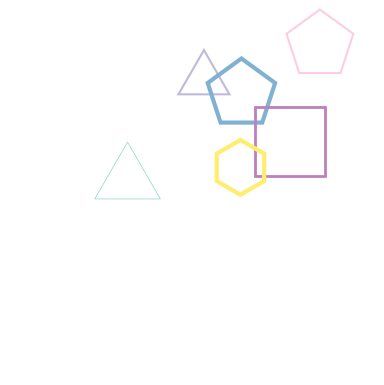[{"shape": "triangle", "thickness": 0.5, "radius": 0.49, "center": [0.331, 0.532]}, {"shape": "triangle", "thickness": 1.5, "radius": 0.38, "center": [0.53, 0.793]}, {"shape": "pentagon", "thickness": 3, "radius": 0.46, "center": [0.627, 0.756]}, {"shape": "pentagon", "thickness": 1.5, "radius": 0.46, "center": [0.831, 0.884]}, {"shape": "square", "thickness": 2, "radius": 0.45, "center": [0.753, 0.633]}, {"shape": "hexagon", "thickness": 3, "radius": 0.36, "center": [0.624, 0.565]}]